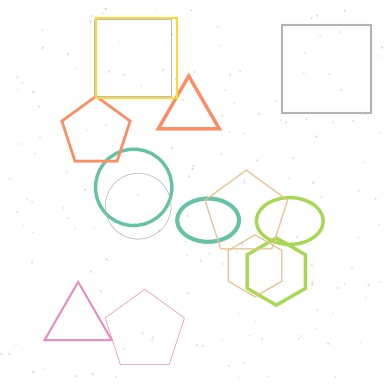[{"shape": "circle", "thickness": 2.5, "radius": 0.5, "center": [0.347, 0.513]}, {"shape": "oval", "thickness": 3, "radius": 0.4, "center": [0.541, 0.428]}, {"shape": "pentagon", "thickness": 2, "radius": 0.47, "center": [0.249, 0.657]}, {"shape": "triangle", "thickness": 2.5, "radius": 0.46, "center": [0.49, 0.711]}, {"shape": "square", "thickness": 0.5, "radius": 0.5, "center": [0.343, 0.851]}, {"shape": "pentagon", "thickness": 0.5, "radius": 0.54, "center": [0.376, 0.141]}, {"shape": "triangle", "thickness": 1.5, "radius": 0.5, "center": [0.203, 0.167]}, {"shape": "hexagon", "thickness": 2.5, "radius": 0.44, "center": [0.718, 0.295]}, {"shape": "oval", "thickness": 2.5, "radius": 0.43, "center": [0.753, 0.426]}, {"shape": "square", "thickness": 1.5, "radius": 0.52, "center": [0.355, 0.85]}, {"shape": "hexagon", "thickness": 1, "radius": 0.4, "center": [0.662, 0.31]}, {"shape": "pentagon", "thickness": 1, "radius": 0.56, "center": [0.64, 0.445]}, {"shape": "circle", "thickness": 0.5, "radius": 0.43, "center": [0.359, 0.465]}, {"shape": "square", "thickness": 1.5, "radius": 0.58, "center": [0.847, 0.821]}]